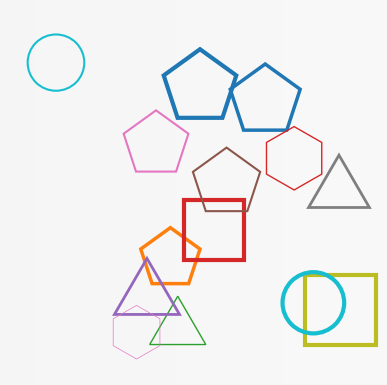[{"shape": "pentagon", "thickness": 2.5, "radius": 0.47, "center": [0.684, 0.739]}, {"shape": "pentagon", "thickness": 3, "radius": 0.49, "center": [0.516, 0.774]}, {"shape": "pentagon", "thickness": 2.5, "radius": 0.4, "center": [0.44, 0.328]}, {"shape": "triangle", "thickness": 1, "radius": 0.42, "center": [0.459, 0.147]}, {"shape": "square", "thickness": 3, "radius": 0.39, "center": [0.553, 0.402]}, {"shape": "hexagon", "thickness": 1, "radius": 0.41, "center": [0.759, 0.589]}, {"shape": "triangle", "thickness": 2, "radius": 0.48, "center": [0.379, 0.232]}, {"shape": "pentagon", "thickness": 1.5, "radius": 0.46, "center": [0.585, 0.525]}, {"shape": "hexagon", "thickness": 0.5, "radius": 0.35, "center": [0.352, 0.137]}, {"shape": "pentagon", "thickness": 1.5, "radius": 0.44, "center": [0.403, 0.625]}, {"shape": "triangle", "thickness": 2, "radius": 0.45, "center": [0.875, 0.506]}, {"shape": "square", "thickness": 3, "radius": 0.45, "center": [0.879, 0.194]}, {"shape": "circle", "thickness": 3, "radius": 0.4, "center": [0.809, 0.214]}, {"shape": "circle", "thickness": 1.5, "radius": 0.37, "center": [0.144, 0.837]}]